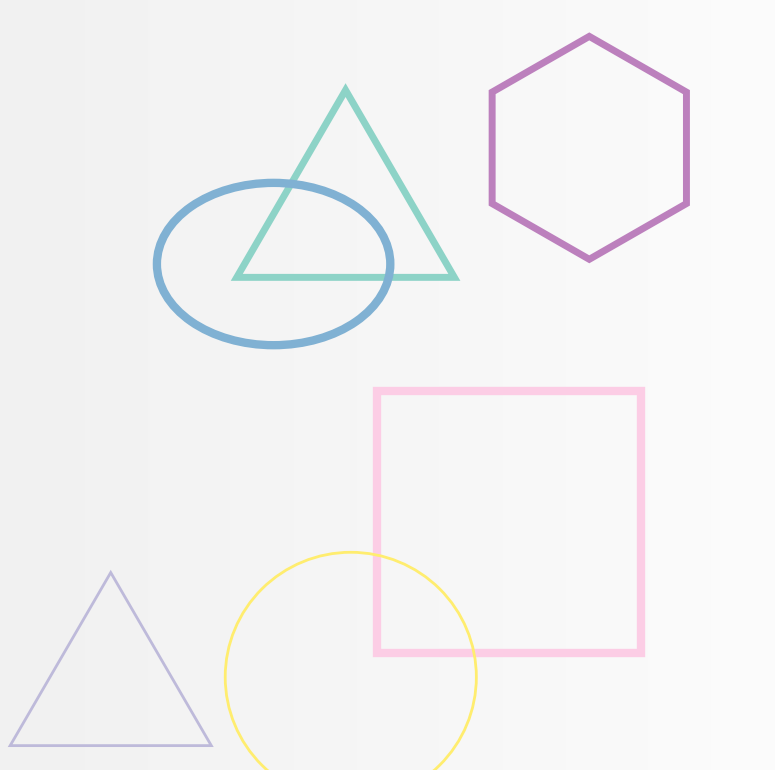[{"shape": "triangle", "thickness": 2.5, "radius": 0.81, "center": [0.446, 0.721]}, {"shape": "triangle", "thickness": 1, "radius": 0.75, "center": [0.143, 0.107]}, {"shape": "oval", "thickness": 3, "radius": 0.75, "center": [0.353, 0.657]}, {"shape": "square", "thickness": 3, "radius": 0.85, "center": [0.657, 0.322]}, {"shape": "hexagon", "thickness": 2.5, "radius": 0.72, "center": [0.76, 0.808]}, {"shape": "circle", "thickness": 1, "radius": 0.81, "center": [0.453, 0.121]}]